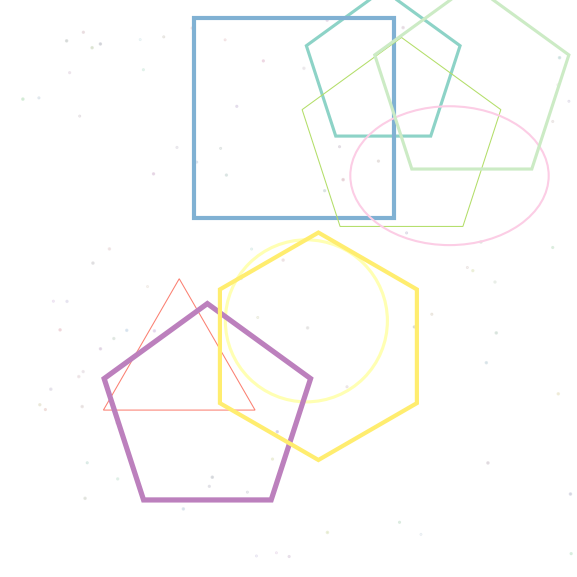[{"shape": "pentagon", "thickness": 1.5, "radius": 0.7, "center": [0.664, 0.877]}, {"shape": "circle", "thickness": 1.5, "radius": 0.7, "center": [0.531, 0.444]}, {"shape": "triangle", "thickness": 0.5, "radius": 0.76, "center": [0.31, 0.365]}, {"shape": "square", "thickness": 2, "radius": 0.86, "center": [0.509, 0.794]}, {"shape": "pentagon", "thickness": 0.5, "radius": 0.9, "center": [0.695, 0.753]}, {"shape": "oval", "thickness": 1, "radius": 0.86, "center": [0.778, 0.695]}, {"shape": "pentagon", "thickness": 2.5, "radius": 0.94, "center": [0.359, 0.285]}, {"shape": "pentagon", "thickness": 1.5, "radius": 0.88, "center": [0.817, 0.849]}, {"shape": "hexagon", "thickness": 2, "radius": 0.98, "center": [0.551, 0.4]}]